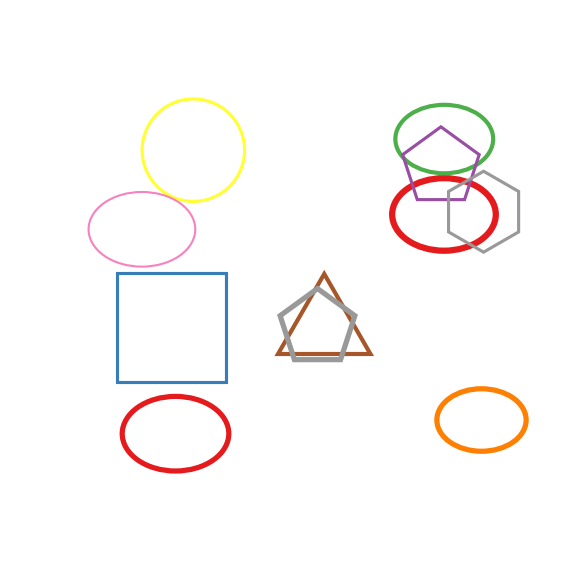[{"shape": "oval", "thickness": 2.5, "radius": 0.46, "center": [0.304, 0.248]}, {"shape": "oval", "thickness": 3, "radius": 0.45, "center": [0.769, 0.628]}, {"shape": "square", "thickness": 1.5, "radius": 0.47, "center": [0.297, 0.432]}, {"shape": "oval", "thickness": 2, "radius": 0.42, "center": [0.769, 0.758]}, {"shape": "pentagon", "thickness": 1.5, "radius": 0.35, "center": [0.763, 0.71]}, {"shape": "oval", "thickness": 2.5, "radius": 0.39, "center": [0.834, 0.272]}, {"shape": "circle", "thickness": 1.5, "radius": 0.44, "center": [0.335, 0.739]}, {"shape": "triangle", "thickness": 2, "radius": 0.46, "center": [0.561, 0.432]}, {"shape": "oval", "thickness": 1, "radius": 0.46, "center": [0.246, 0.602]}, {"shape": "hexagon", "thickness": 1.5, "radius": 0.35, "center": [0.837, 0.633]}, {"shape": "pentagon", "thickness": 2.5, "radius": 0.34, "center": [0.55, 0.431]}]